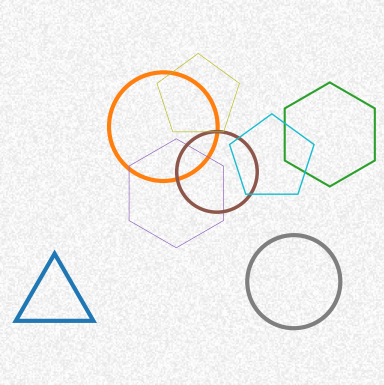[{"shape": "triangle", "thickness": 3, "radius": 0.58, "center": [0.142, 0.225]}, {"shape": "circle", "thickness": 3, "radius": 0.71, "center": [0.424, 0.671]}, {"shape": "hexagon", "thickness": 1.5, "radius": 0.68, "center": [0.857, 0.651]}, {"shape": "hexagon", "thickness": 0.5, "radius": 0.71, "center": [0.458, 0.498]}, {"shape": "circle", "thickness": 2.5, "radius": 0.52, "center": [0.564, 0.554]}, {"shape": "circle", "thickness": 3, "radius": 0.6, "center": [0.763, 0.268]}, {"shape": "pentagon", "thickness": 0.5, "radius": 0.56, "center": [0.515, 0.749]}, {"shape": "pentagon", "thickness": 1, "radius": 0.58, "center": [0.706, 0.589]}]